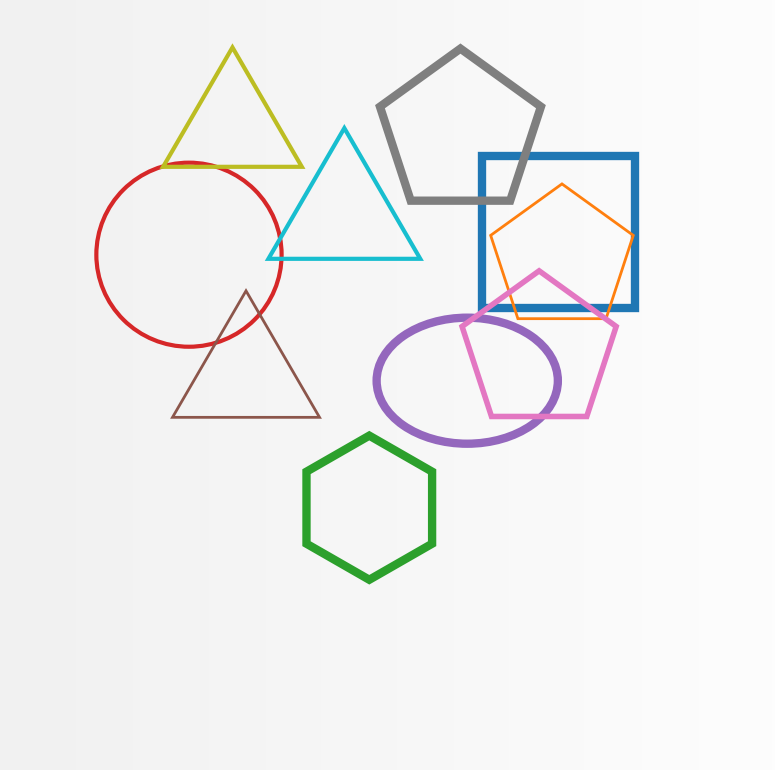[{"shape": "square", "thickness": 3, "radius": 0.49, "center": [0.721, 0.698]}, {"shape": "pentagon", "thickness": 1, "radius": 0.48, "center": [0.725, 0.664]}, {"shape": "hexagon", "thickness": 3, "radius": 0.47, "center": [0.477, 0.341]}, {"shape": "circle", "thickness": 1.5, "radius": 0.6, "center": [0.244, 0.669]}, {"shape": "oval", "thickness": 3, "radius": 0.58, "center": [0.603, 0.506]}, {"shape": "triangle", "thickness": 1, "radius": 0.55, "center": [0.317, 0.513]}, {"shape": "pentagon", "thickness": 2, "radius": 0.52, "center": [0.696, 0.544]}, {"shape": "pentagon", "thickness": 3, "radius": 0.55, "center": [0.594, 0.828]}, {"shape": "triangle", "thickness": 1.5, "radius": 0.52, "center": [0.3, 0.835]}, {"shape": "triangle", "thickness": 1.5, "radius": 0.57, "center": [0.444, 0.72]}]